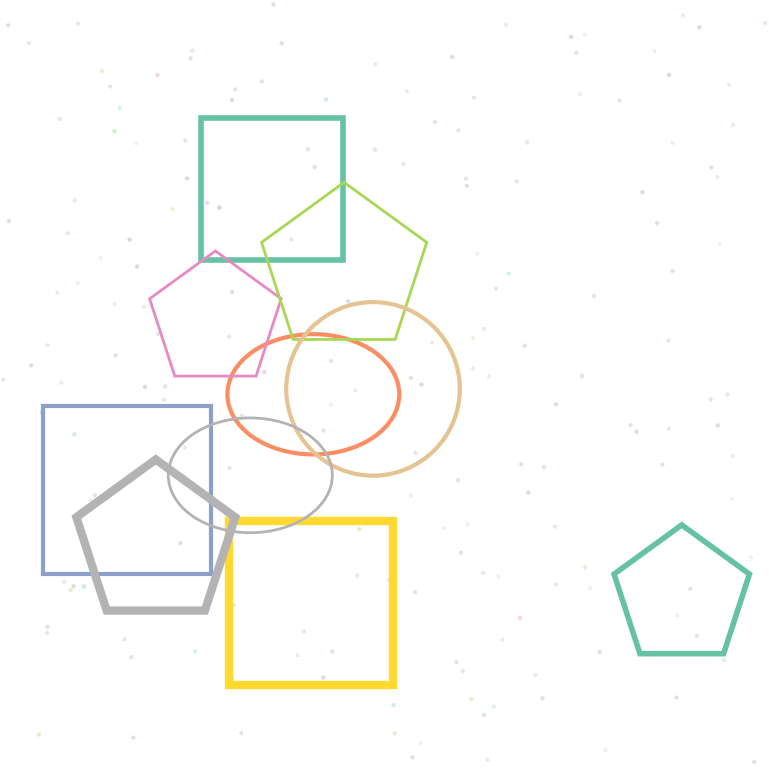[{"shape": "pentagon", "thickness": 2, "radius": 0.46, "center": [0.885, 0.226]}, {"shape": "square", "thickness": 2, "radius": 0.46, "center": [0.353, 0.755]}, {"shape": "oval", "thickness": 1.5, "radius": 0.56, "center": [0.407, 0.488]}, {"shape": "square", "thickness": 1.5, "radius": 0.55, "center": [0.165, 0.363]}, {"shape": "pentagon", "thickness": 1, "radius": 0.45, "center": [0.28, 0.584]}, {"shape": "pentagon", "thickness": 1, "radius": 0.56, "center": [0.447, 0.65]}, {"shape": "square", "thickness": 3, "radius": 0.53, "center": [0.404, 0.217]}, {"shape": "circle", "thickness": 1.5, "radius": 0.56, "center": [0.484, 0.495]}, {"shape": "pentagon", "thickness": 3, "radius": 0.54, "center": [0.202, 0.295]}, {"shape": "oval", "thickness": 1, "radius": 0.53, "center": [0.325, 0.383]}]